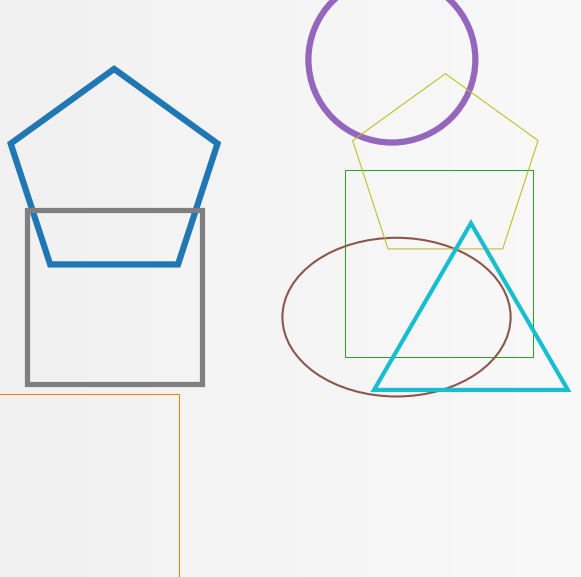[{"shape": "pentagon", "thickness": 3, "radius": 0.94, "center": [0.196, 0.693]}, {"shape": "square", "thickness": 0.5, "radius": 0.85, "center": [0.137, 0.147]}, {"shape": "square", "thickness": 0.5, "radius": 0.81, "center": [0.756, 0.543]}, {"shape": "circle", "thickness": 3, "radius": 0.72, "center": [0.674, 0.896]}, {"shape": "oval", "thickness": 1, "radius": 0.98, "center": [0.682, 0.45]}, {"shape": "square", "thickness": 2.5, "radius": 0.75, "center": [0.196, 0.485]}, {"shape": "pentagon", "thickness": 0.5, "radius": 0.84, "center": [0.766, 0.704]}, {"shape": "triangle", "thickness": 2, "radius": 0.96, "center": [0.81, 0.42]}]